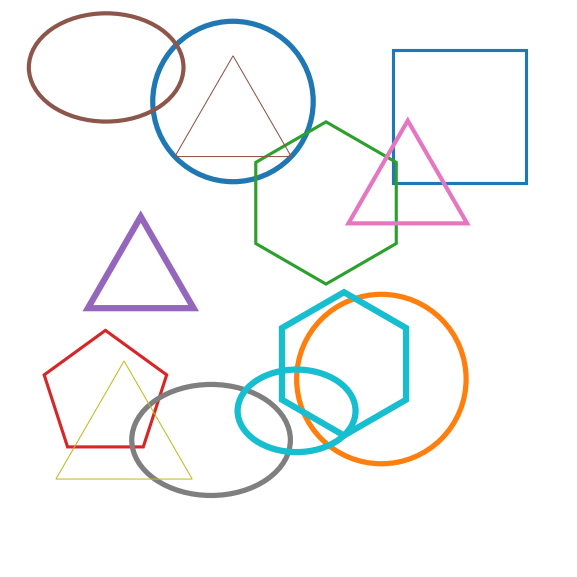[{"shape": "square", "thickness": 1.5, "radius": 0.58, "center": [0.796, 0.798]}, {"shape": "circle", "thickness": 2.5, "radius": 0.69, "center": [0.403, 0.823]}, {"shape": "circle", "thickness": 2.5, "radius": 0.73, "center": [0.66, 0.343]}, {"shape": "hexagon", "thickness": 1.5, "radius": 0.7, "center": [0.565, 0.648]}, {"shape": "pentagon", "thickness": 1.5, "radius": 0.56, "center": [0.183, 0.316]}, {"shape": "triangle", "thickness": 3, "radius": 0.53, "center": [0.244, 0.518]}, {"shape": "triangle", "thickness": 0.5, "radius": 0.58, "center": [0.404, 0.786]}, {"shape": "oval", "thickness": 2, "radius": 0.67, "center": [0.184, 0.882]}, {"shape": "triangle", "thickness": 2, "radius": 0.59, "center": [0.706, 0.672]}, {"shape": "oval", "thickness": 2.5, "radius": 0.69, "center": [0.365, 0.237]}, {"shape": "triangle", "thickness": 0.5, "radius": 0.68, "center": [0.215, 0.238]}, {"shape": "oval", "thickness": 3, "radius": 0.51, "center": [0.514, 0.288]}, {"shape": "hexagon", "thickness": 3, "radius": 0.62, "center": [0.596, 0.369]}]